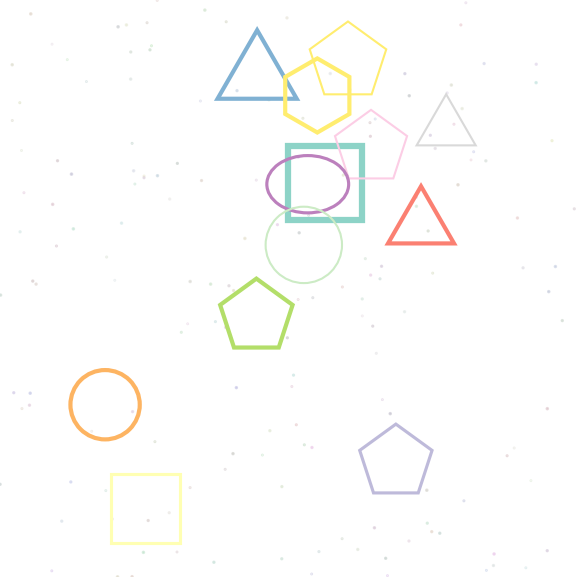[{"shape": "square", "thickness": 3, "radius": 0.32, "center": [0.563, 0.682]}, {"shape": "square", "thickness": 1.5, "radius": 0.3, "center": [0.252, 0.119]}, {"shape": "pentagon", "thickness": 1.5, "radius": 0.33, "center": [0.686, 0.199]}, {"shape": "triangle", "thickness": 2, "radius": 0.33, "center": [0.729, 0.611]}, {"shape": "triangle", "thickness": 2, "radius": 0.4, "center": [0.445, 0.868]}, {"shape": "circle", "thickness": 2, "radius": 0.3, "center": [0.182, 0.298]}, {"shape": "pentagon", "thickness": 2, "radius": 0.33, "center": [0.444, 0.451]}, {"shape": "pentagon", "thickness": 1, "radius": 0.33, "center": [0.642, 0.743]}, {"shape": "triangle", "thickness": 1, "radius": 0.3, "center": [0.773, 0.777]}, {"shape": "oval", "thickness": 1.5, "radius": 0.35, "center": [0.533, 0.68]}, {"shape": "circle", "thickness": 1, "radius": 0.33, "center": [0.526, 0.575]}, {"shape": "hexagon", "thickness": 2, "radius": 0.32, "center": [0.549, 0.834]}, {"shape": "pentagon", "thickness": 1, "radius": 0.35, "center": [0.603, 0.892]}]